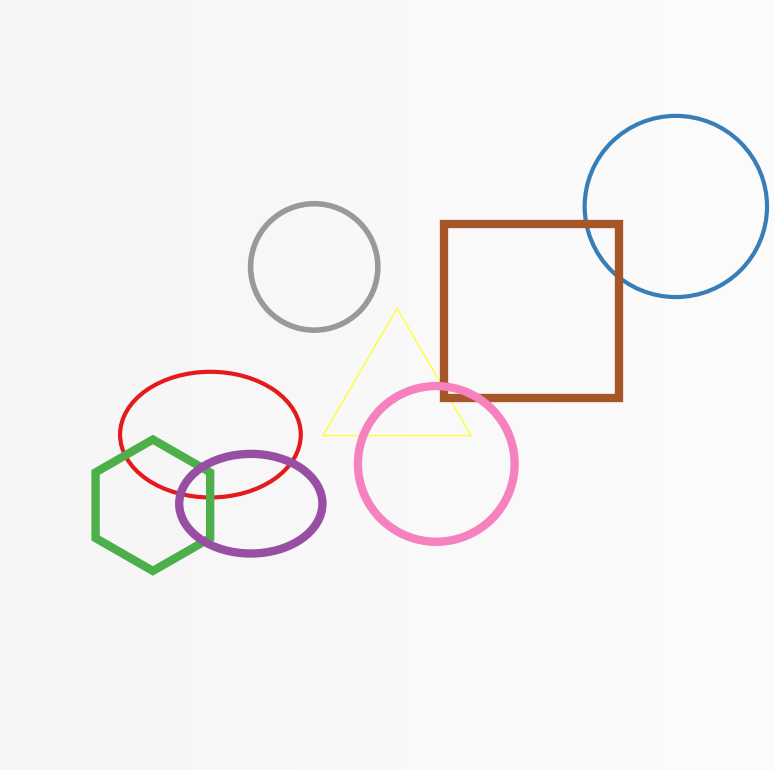[{"shape": "oval", "thickness": 1.5, "radius": 0.58, "center": [0.271, 0.436]}, {"shape": "circle", "thickness": 1.5, "radius": 0.59, "center": [0.872, 0.732]}, {"shape": "hexagon", "thickness": 3, "radius": 0.43, "center": [0.197, 0.344]}, {"shape": "oval", "thickness": 3, "radius": 0.46, "center": [0.324, 0.346]}, {"shape": "triangle", "thickness": 0.5, "radius": 0.55, "center": [0.512, 0.489]}, {"shape": "square", "thickness": 3, "radius": 0.57, "center": [0.686, 0.596]}, {"shape": "circle", "thickness": 3, "radius": 0.51, "center": [0.563, 0.398]}, {"shape": "circle", "thickness": 2, "radius": 0.41, "center": [0.405, 0.653]}]